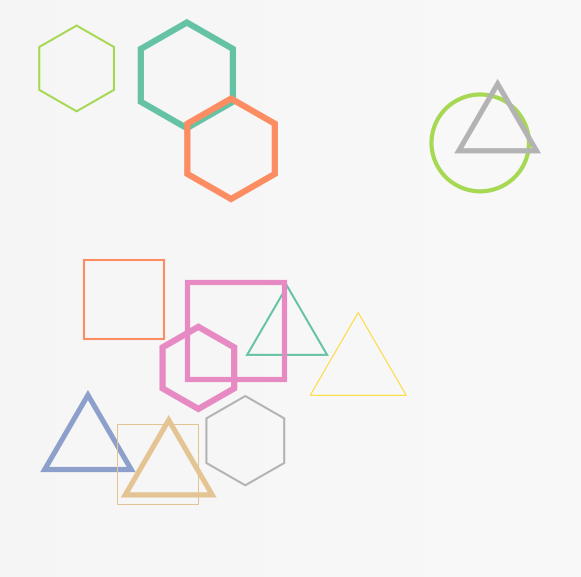[{"shape": "triangle", "thickness": 1, "radius": 0.4, "center": [0.494, 0.424]}, {"shape": "hexagon", "thickness": 3, "radius": 0.46, "center": [0.321, 0.869]}, {"shape": "hexagon", "thickness": 3, "radius": 0.43, "center": [0.398, 0.741]}, {"shape": "square", "thickness": 1, "radius": 0.34, "center": [0.214, 0.48]}, {"shape": "triangle", "thickness": 2.5, "radius": 0.43, "center": [0.151, 0.229]}, {"shape": "square", "thickness": 2.5, "radius": 0.42, "center": [0.405, 0.426]}, {"shape": "hexagon", "thickness": 3, "radius": 0.36, "center": [0.341, 0.362]}, {"shape": "circle", "thickness": 2, "radius": 0.42, "center": [0.826, 0.752]}, {"shape": "hexagon", "thickness": 1, "radius": 0.37, "center": [0.132, 0.881]}, {"shape": "triangle", "thickness": 0.5, "radius": 0.48, "center": [0.616, 0.362]}, {"shape": "square", "thickness": 0.5, "radius": 0.35, "center": [0.271, 0.196]}, {"shape": "triangle", "thickness": 2.5, "radius": 0.43, "center": [0.29, 0.185]}, {"shape": "triangle", "thickness": 2.5, "radius": 0.39, "center": [0.856, 0.777]}, {"shape": "hexagon", "thickness": 1, "radius": 0.39, "center": [0.422, 0.236]}]